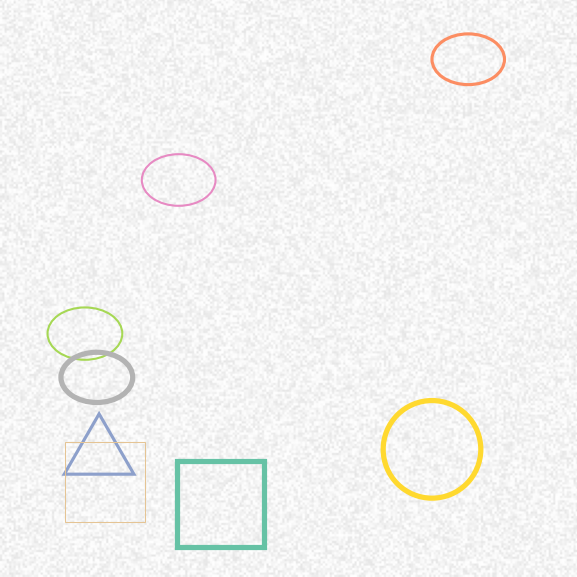[{"shape": "square", "thickness": 2.5, "radius": 0.37, "center": [0.382, 0.126]}, {"shape": "oval", "thickness": 1.5, "radius": 0.31, "center": [0.811, 0.897]}, {"shape": "triangle", "thickness": 1.5, "radius": 0.35, "center": [0.172, 0.213]}, {"shape": "oval", "thickness": 1, "radius": 0.32, "center": [0.309, 0.687]}, {"shape": "oval", "thickness": 1, "radius": 0.32, "center": [0.147, 0.421]}, {"shape": "circle", "thickness": 2.5, "radius": 0.42, "center": [0.748, 0.221]}, {"shape": "square", "thickness": 0.5, "radius": 0.35, "center": [0.182, 0.164]}, {"shape": "oval", "thickness": 2.5, "radius": 0.31, "center": [0.168, 0.346]}]